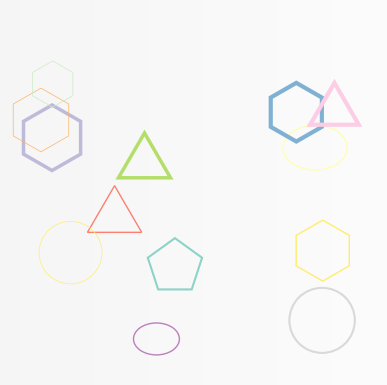[{"shape": "pentagon", "thickness": 1.5, "radius": 0.37, "center": [0.451, 0.308]}, {"shape": "oval", "thickness": 1, "radius": 0.41, "center": [0.813, 0.616]}, {"shape": "hexagon", "thickness": 2.5, "radius": 0.43, "center": [0.134, 0.642]}, {"shape": "triangle", "thickness": 1, "radius": 0.4, "center": [0.296, 0.437]}, {"shape": "hexagon", "thickness": 3, "radius": 0.38, "center": [0.765, 0.709]}, {"shape": "hexagon", "thickness": 0.5, "radius": 0.41, "center": [0.106, 0.688]}, {"shape": "triangle", "thickness": 2.5, "radius": 0.39, "center": [0.373, 0.577]}, {"shape": "triangle", "thickness": 3, "radius": 0.36, "center": [0.863, 0.712]}, {"shape": "circle", "thickness": 1.5, "radius": 0.42, "center": [0.831, 0.168]}, {"shape": "oval", "thickness": 1, "radius": 0.3, "center": [0.404, 0.12]}, {"shape": "hexagon", "thickness": 0.5, "radius": 0.3, "center": [0.136, 0.782]}, {"shape": "circle", "thickness": 0.5, "radius": 0.41, "center": [0.182, 0.344]}, {"shape": "hexagon", "thickness": 1, "radius": 0.4, "center": [0.833, 0.349]}]